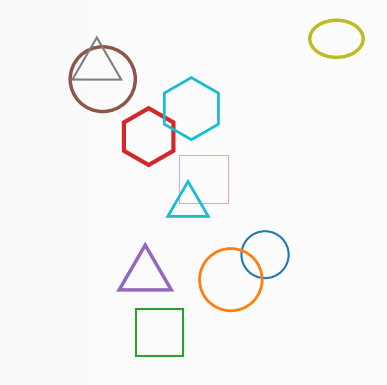[{"shape": "circle", "thickness": 1.5, "radius": 0.3, "center": [0.684, 0.338]}, {"shape": "circle", "thickness": 2, "radius": 0.4, "center": [0.596, 0.274]}, {"shape": "square", "thickness": 1.5, "radius": 0.31, "center": [0.412, 0.136]}, {"shape": "hexagon", "thickness": 3, "radius": 0.37, "center": [0.384, 0.645]}, {"shape": "triangle", "thickness": 2.5, "radius": 0.39, "center": [0.375, 0.286]}, {"shape": "circle", "thickness": 2.5, "radius": 0.42, "center": [0.265, 0.794]}, {"shape": "square", "thickness": 0.5, "radius": 0.32, "center": [0.525, 0.535]}, {"shape": "triangle", "thickness": 1.5, "radius": 0.36, "center": [0.25, 0.83]}, {"shape": "oval", "thickness": 2.5, "radius": 0.34, "center": [0.868, 0.899]}, {"shape": "hexagon", "thickness": 2, "radius": 0.4, "center": [0.494, 0.718]}, {"shape": "triangle", "thickness": 2, "radius": 0.3, "center": [0.485, 0.468]}]